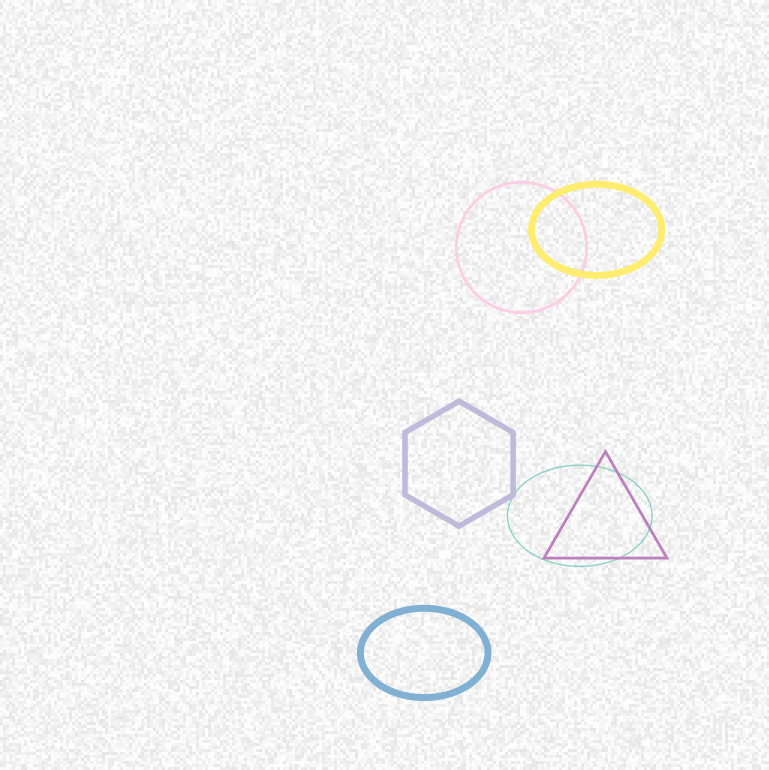[{"shape": "oval", "thickness": 0.5, "radius": 0.47, "center": [0.753, 0.33]}, {"shape": "hexagon", "thickness": 2, "radius": 0.41, "center": [0.596, 0.398]}, {"shape": "oval", "thickness": 2.5, "radius": 0.41, "center": [0.551, 0.152]}, {"shape": "circle", "thickness": 1, "radius": 0.42, "center": [0.677, 0.679]}, {"shape": "triangle", "thickness": 1, "radius": 0.46, "center": [0.786, 0.321]}, {"shape": "oval", "thickness": 2.5, "radius": 0.42, "center": [0.775, 0.702]}]